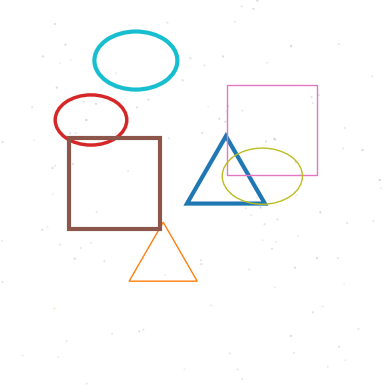[{"shape": "triangle", "thickness": 3, "radius": 0.58, "center": [0.587, 0.53]}, {"shape": "triangle", "thickness": 1, "radius": 0.51, "center": [0.424, 0.321]}, {"shape": "oval", "thickness": 2.5, "radius": 0.47, "center": [0.236, 0.688]}, {"shape": "square", "thickness": 3, "radius": 0.59, "center": [0.297, 0.524]}, {"shape": "square", "thickness": 1, "radius": 0.59, "center": [0.706, 0.662]}, {"shape": "oval", "thickness": 1, "radius": 0.52, "center": [0.681, 0.542]}, {"shape": "oval", "thickness": 3, "radius": 0.54, "center": [0.353, 0.843]}]